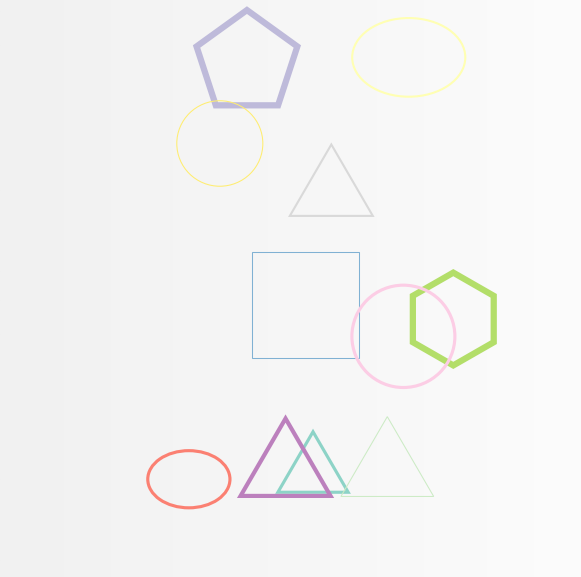[{"shape": "triangle", "thickness": 1.5, "radius": 0.35, "center": [0.539, 0.182]}, {"shape": "oval", "thickness": 1, "radius": 0.49, "center": [0.703, 0.9]}, {"shape": "pentagon", "thickness": 3, "radius": 0.46, "center": [0.425, 0.891]}, {"shape": "oval", "thickness": 1.5, "radius": 0.35, "center": [0.325, 0.169]}, {"shape": "square", "thickness": 0.5, "radius": 0.46, "center": [0.526, 0.471]}, {"shape": "hexagon", "thickness": 3, "radius": 0.4, "center": [0.78, 0.447]}, {"shape": "circle", "thickness": 1.5, "radius": 0.44, "center": [0.694, 0.417]}, {"shape": "triangle", "thickness": 1, "radius": 0.41, "center": [0.57, 0.666]}, {"shape": "triangle", "thickness": 2, "radius": 0.45, "center": [0.491, 0.185]}, {"shape": "triangle", "thickness": 0.5, "radius": 0.46, "center": [0.666, 0.186]}, {"shape": "circle", "thickness": 0.5, "radius": 0.37, "center": [0.378, 0.751]}]